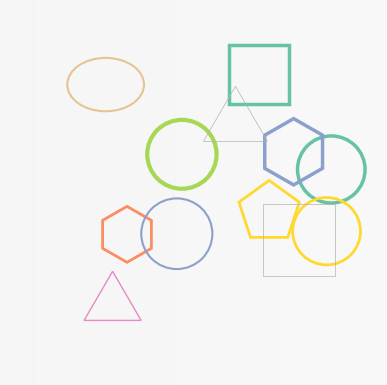[{"shape": "circle", "thickness": 2.5, "radius": 0.44, "center": [0.855, 0.56]}, {"shape": "square", "thickness": 2.5, "radius": 0.39, "center": [0.669, 0.807]}, {"shape": "hexagon", "thickness": 2, "radius": 0.36, "center": [0.328, 0.391]}, {"shape": "hexagon", "thickness": 2.5, "radius": 0.43, "center": [0.758, 0.606]}, {"shape": "circle", "thickness": 1.5, "radius": 0.46, "center": [0.456, 0.393]}, {"shape": "triangle", "thickness": 1, "radius": 0.42, "center": [0.291, 0.21]}, {"shape": "circle", "thickness": 3, "radius": 0.45, "center": [0.469, 0.599]}, {"shape": "pentagon", "thickness": 2, "radius": 0.41, "center": [0.695, 0.45]}, {"shape": "circle", "thickness": 2, "radius": 0.44, "center": [0.843, 0.399]}, {"shape": "oval", "thickness": 1.5, "radius": 0.5, "center": [0.273, 0.78]}, {"shape": "triangle", "thickness": 0.5, "radius": 0.48, "center": [0.608, 0.681]}, {"shape": "square", "thickness": 0.5, "radius": 0.46, "center": [0.771, 0.376]}]